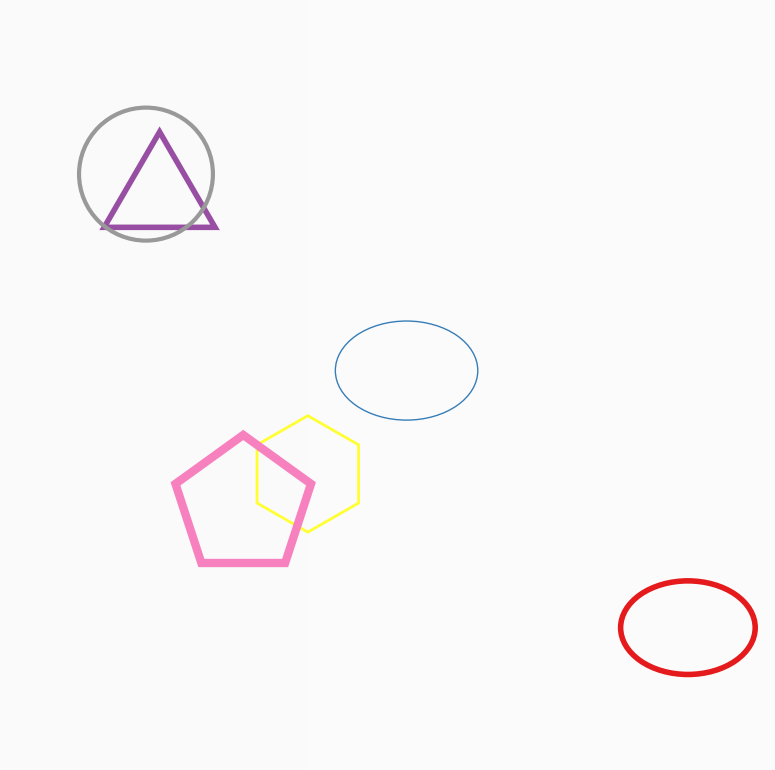[{"shape": "oval", "thickness": 2, "radius": 0.43, "center": [0.888, 0.185]}, {"shape": "oval", "thickness": 0.5, "radius": 0.46, "center": [0.525, 0.519]}, {"shape": "triangle", "thickness": 2, "radius": 0.41, "center": [0.206, 0.746]}, {"shape": "hexagon", "thickness": 1, "radius": 0.38, "center": [0.397, 0.385]}, {"shape": "pentagon", "thickness": 3, "radius": 0.46, "center": [0.314, 0.343]}, {"shape": "circle", "thickness": 1.5, "radius": 0.43, "center": [0.188, 0.774]}]